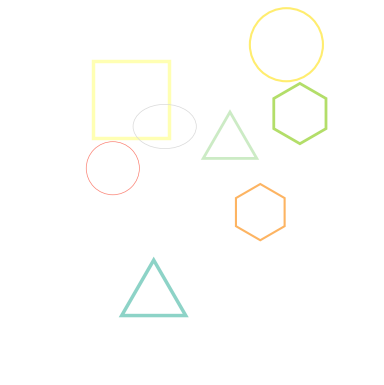[{"shape": "triangle", "thickness": 2.5, "radius": 0.48, "center": [0.399, 0.228]}, {"shape": "square", "thickness": 2.5, "radius": 0.5, "center": [0.34, 0.741]}, {"shape": "circle", "thickness": 0.5, "radius": 0.34, "center": [0.293, 0.563]}, {"shape": "hexagon", "thickness": 1.5, "radius": 0.36, "center": [0.676, 0.449]}, {"shape": "hexagon", "thickness": 2, "radius": 0.39, "center": [0.779, 0.705]}, {"shape": "oval", "thickness": 0.5, "radius": 0.41, "center": [0.428, 0.671]}, {"shape": "triangle", "thickness": 2, "radius": 0.4, "center": [0.597, 0.629]}, {"shape": "circle", "thickness": 1.5, "radius": 0.47, "center": [0.744, 0.884]}]